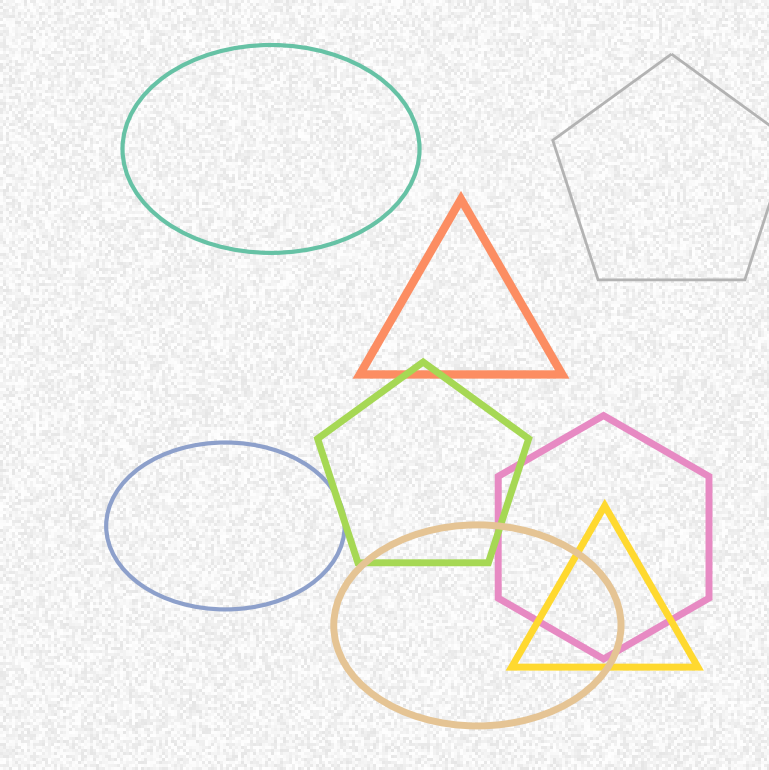[{"shape": "oval", "thickness": 1.5, "radius": 0.96, "center": [0.352, 0.807]}, {"shape": "triangle", "thickness": 3, "radius": 0.76, "center": [0.599, 0.59]}, {"shape": "oval", "thickness": 1.5, "radius": 0.77, "center": [0.293, 0.317]}, {"shape": "hexagon", "thickness": 2.5, "radius": 0.79, "center": [0.784, 0.302]}, {"shape": "pentagon", "thickness": 2.5, "radius": 0.72, "center": [0.55, 0.386]}, {"shape": "triangle", "thickness": 2.5, "radius": 0.7, "center": [0.785, 0.203]}, {"shape": "oval", "thickness": 2.5, "radius": 0.93, "center": [0.62, 0.188]}, {"shape": "pentagon", "thickness": 1, "radius": 0.81, "center": [0.872, 0.768]}]